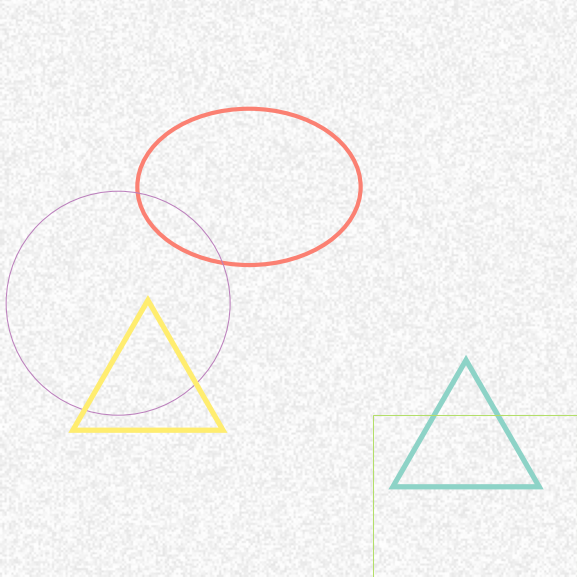[{"shape": "triangle", "thickness": 2.5, "radius": 0.73, "center": [0.807, 0.229]}, {"shape": "oval", "thickness": 2, "radius": 0.97, "center": [0.431, 0.676]}, {"shape": "square", "thickness": 0.5, "radius": 0.88, "center": [0.823, 0.104]}, {"shape": "circle", "thickness": 0.5, "radius": 0.97, "center": [0.205, 0.474]}, {"shape": "triangle", "thickness": 2.5, "radius": 0.75, "center": [0.256, 0.329]}]